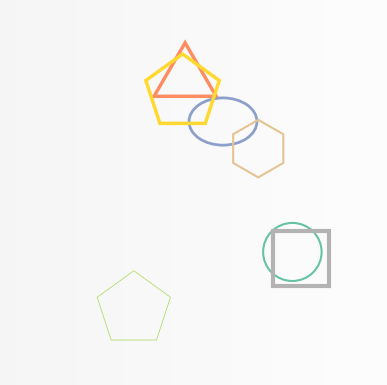[{"shape": "circle", "thickness": 1.5, "radius": 0.38, "center": [0.754, 0.346]}, {"shape": "triangle", "thickness": 2.5, "radius": 0.46, "center": [0.478, 0.796]}, {"shape": "oval", "thickness": 2, "radius": 0.44, "center": [0.575, 0.684]}, {"shape": "pentagon", "thickness": 0.5, "radius": 0.5, "center": [0.345, 0.197]}, {"shape": "pentagon", "thickness": 2.5, "radius": 0.5, "center": [0.471, 0.76]}, {"shape": "hexagon", "thickness": 1.5, "radius": 0.37, "center": [0.666, 0.614]}, {"shape": "square", "thickness": 3, "radius": 0.36, "center": [0.777, 0.328]}]